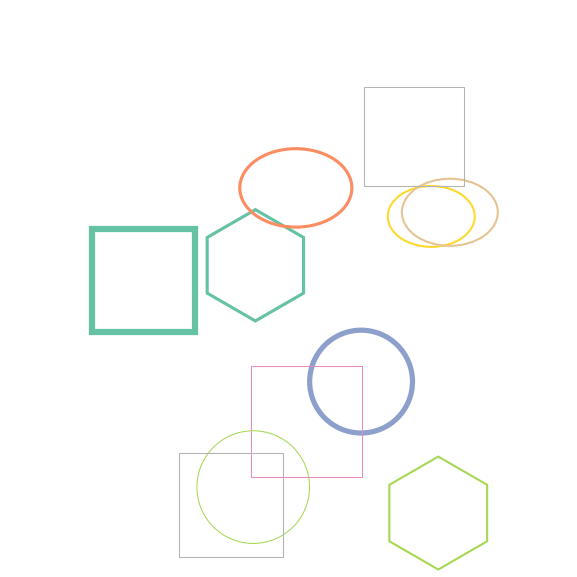[{"shape": "hexagon", "thickness": 1.5, "radius": 0.48, "center": [0.442, 0.54]}, {"shape": "square", "thickness": 3, "radius": 0.45, "center": [0.248, 0.513]}, {"shape": "oval", "thickness": 1.5, "radius": 0.49, "center": [0.512, 0.674]}, {"shape": "circle", "thickness": 2.5, "radius": 0.45, "center": [0.625, 0.338]}, {"shape": "square", "thickness": 0.5, "radius": 0.48, "center": [0.531, 0.269]}, {"shape": "hexagon", "thickness": 1, "radius": 0.49, "center": [0.759, 0.111]}, {"shape": "circle", "thickness": 0.5, "radius": 0.49, "center": [0.439, 0.156]}, {"shape": "oval", "thickness": 1, "radius": 0.38, "center": [0.747, 0.624]}, {"shape": "oval", "thickness": 1, "radius": 0.42, "center": [0.779, 0.632]}, {"shape": "square", "thickness": 0.5, "radius": 0.45, "center": [0.4, 0.125]}, {"shape": "square", "thickness": 0.5, "radius": 0.43, "center": [0.717, 0.763]}]